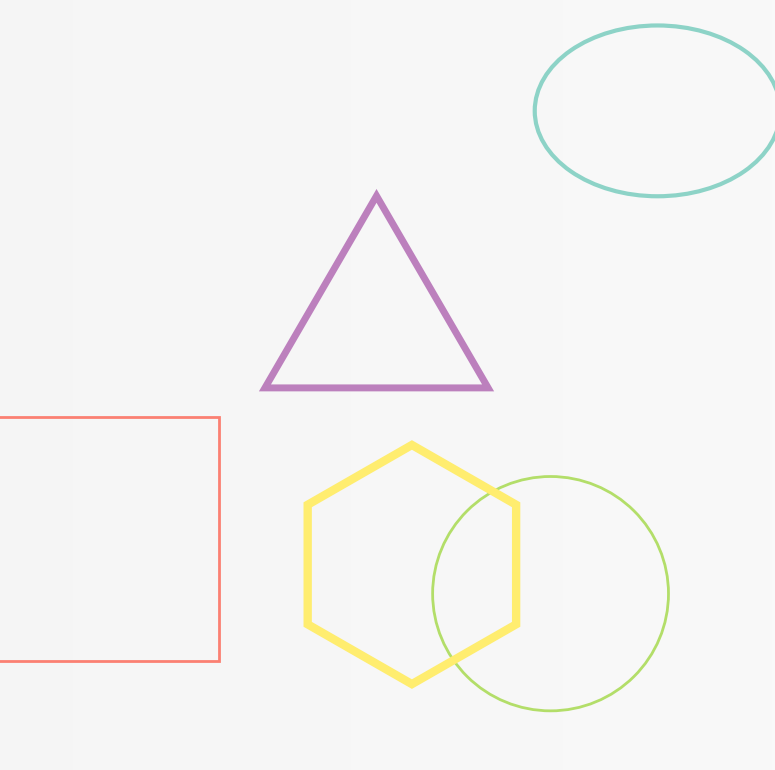[{"shape": "oval", "thickness": 1.5, "radius": 0.79, "center": [0.848, 0.856]}, {"shape": "square", "thickness": 1, "radius": 0.79, "center": [0.123, 0.3]}, {"shape": "circle", "thickness": 1, "radius": 0.76, "center": [0.71, 0.229]}, {"shape": "triangle", "thickness": 2.5, "radius": 0.83, "center": [0.486, 0.579]}, {"shape": "hexagon", "thickness": 3, "radius": 0.78, "center": [0.531, 0.267]}]